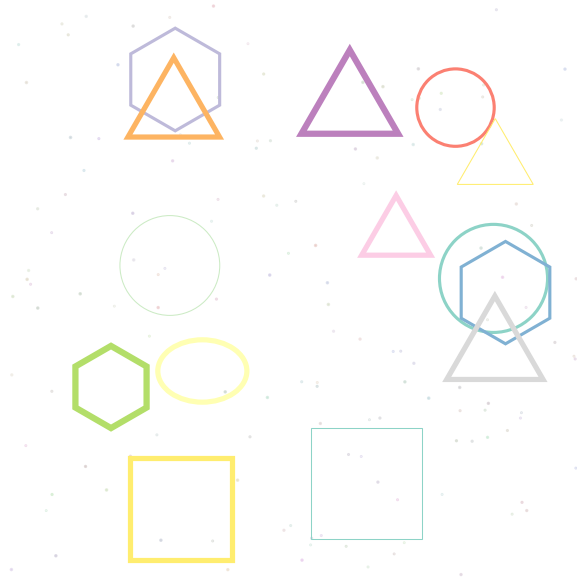[{"shape": "circle", "thickness": 1.5, "radius": 0.47, "center": [0.855, 0.517]}, {"shape": "square", "thickness": 0.5, "radius": 0.48, "center": [0.635, 0.162]}, {"shape": "oval", "thickness": 2.5, "radius": 0.39, "center": [0.35, 0.357]}, {"shape": "hexagon", "thickness": 1.5, "radius": 0.44, "center": [0.303, 0.861]}, {"shape": "circle", "thickness": 1.5, "radius": 0.34, "center": [0.789, 0.813]}, {"shape": "hexagon", "thickness": 1.5, "radius": 0.44, "center": [0.875, 0.492]}, {"shape": "triangle", "thickness": 2.5, "radius": 0.46, "center": [0.301, 0.808]}, {"shape": "hexagon", "thickness": 3, "radius": 0.36, "center": [0.192, 0.329]}, {"shape": "triangle", "thickness": 2.5, "radius": 0.34, "center": [0.686, 0.592]}, {"shape": "triangle", "thickness": 2.5, "radius": 0.48, "center": [0.857, 0.39]}, {"shape": "triangle", "thickness": 3, "radius": 0.48, "center": [0.606, 0.816]}, {"shape": "circle", "thickness": 0.5, "radius": 0.43, "center": [0.294, 0.539]}, {"shape": "triangle", "thickness": 0.5, "radius": 0.38, "center": [0.858, 0.718]}, {"shape": "square", "thickness": 2.5, "radius": 0.44, "center": [0.313, 0.117]}]